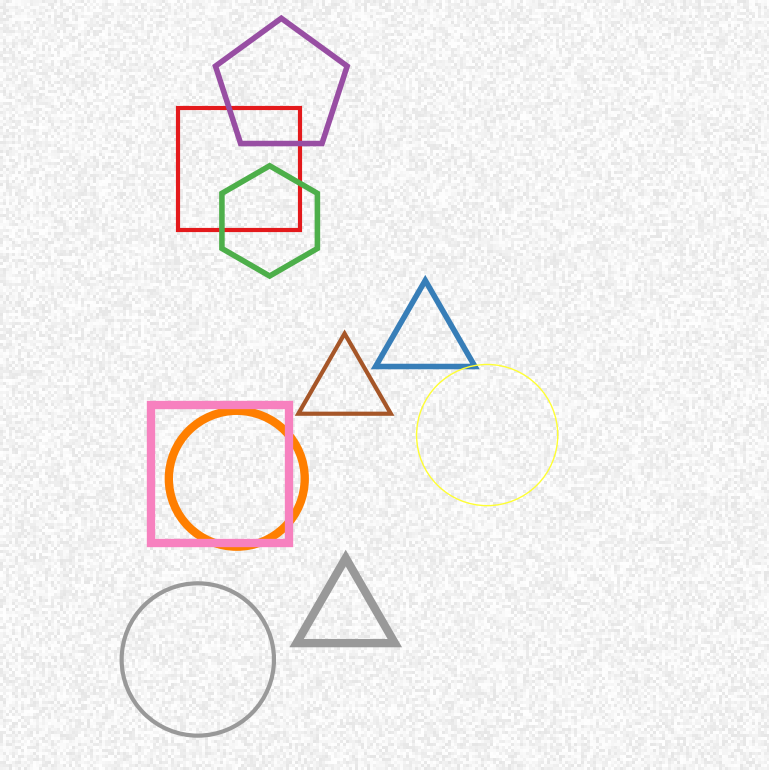[{"shape": "square", "thickness": 1.5, "radius": 0.4, "center": [0.311, 0.78]}, {"shape": "triangle", "thickness": 2, "radius": 0.37, "center": [0.552, 0.561]}, {"shape": "hexagon", "thickness": 2, "radius": 0.36, "center": [0.35, 0.713]}, {"shape": "pentagon", "thickness": 2, "radius": 0.45, "center": [0.365, 0.886]}, {"shape": "circle", "thickness": 3, "radius": 0.44, "center": [0.308, 0.378]}, {"shape": "circle", "thickness": 0.5, "radius": 0.46, "center": [0.633, 0.435]}, {"shape": "triangle", "thickness": 1.5, "radius": 0.35, "center": [0.448, 0.497]}, {"shape": "square", "thickness": 3, "radius": 0.45, "center": [0.286, 0.385]}, {"shape": "triangle", "thickness": 3, "radius": 0.37, "center": [0.449, 0.202]}, {"shape": "circle", "thickness": 1.5, "radius": 0.49, "center": [0.257, 0.144]}]